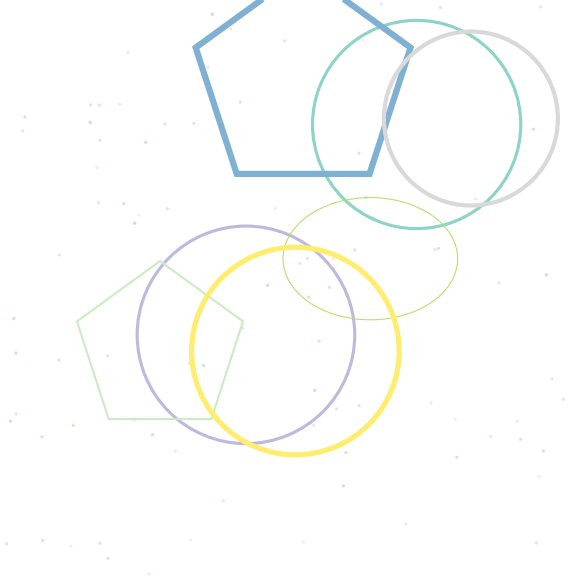[{"shape": "circle", "thickness": 1.5, "radius": 0.9, "center": [0.721, 0.784]}, {"shape": "circle", "thickness": 1.5, "radius": 0.94, "center": [0.426, 0.419]}, {"shape": "pentagon", "thickness": 3, "radius": 0.98, "center": [0.525, 0.856]}, {"shape": "oval", "thickness": 0.5, "radius": 0.76, "center": [0.641, 0.551]}, {"shape": "circle", "thickness": 2, "radius": 0.75, "center": [0.815, 0.794]}, {"shape": "pentagon", "thickness": 1, "radius": 0.76, "center": [0.277, 0.396]}, {"shape": "circle", "thickness": 2.5, "radius": 0.9, "center": [0.512, 0.391]}]